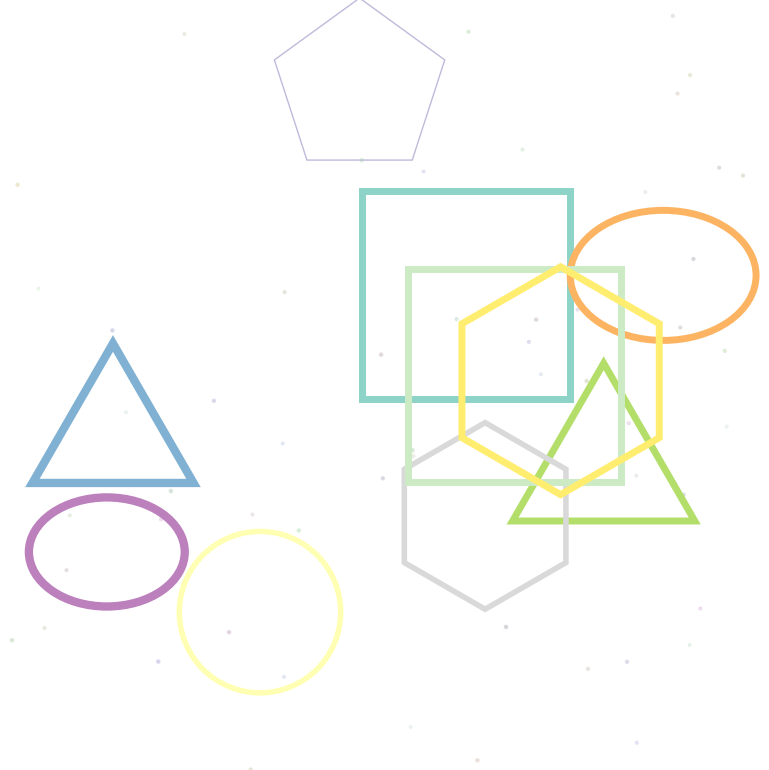[{"shape": "square", "thickness": 2.5, "radius": 0.68, "center": [0.606, 0.617]}, {"shape": "circle", "thickness": 2, "radius": 0.52, "center": [0.338, 0.205]}, {"shape": "pentagon", "thickness": 0.5, "radius": 0.58, "center": [0.467, 0.886]}, {"shape": "triangle", "thickness": 3, "radius": 0.6, "center": [0.147, 0.433]}, {"shape": "oval", "thickness": 2.5, "radius": 0.6, "center": [0.861, 0.642]}, {"shape": "triangle", "thickness": 2.5, "radius": 0.68, "center": [0.784, 0.392]}, {"shape": "hexagon", "thickness": 2, "radius": 0.61, "center": [0.63, 0.33]}, {"shape": "oval", "thickness": 3, "radius": 0.51, "center": [0.139, 0.283]}, {"shape": "square", "thickness": 2.5, "radius": 0.69, "center": [0.668, 0.512]}, {"shape": "hexagon", "thickness": 2.5, "radius": 0.74, "center": [0.728, 0.506]}]